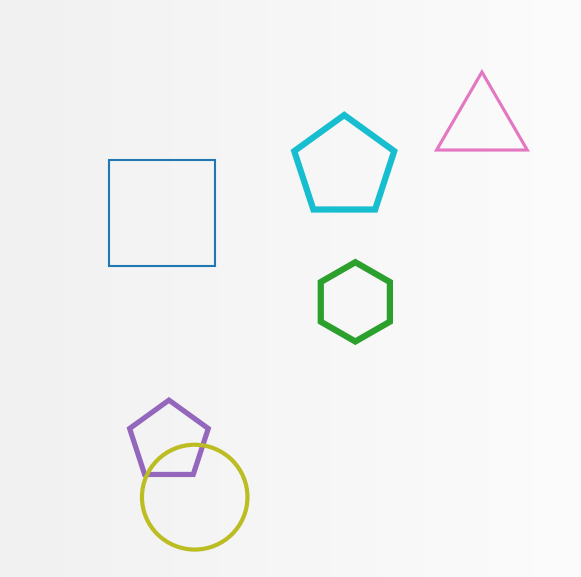[{"shape": "square", "thickness": 1, "radius": 0.46, "center": [0.279, 0.631]}, {"shape": "hexagon", "thickness": 3, "radius": 0.34, "center": [0.611, 0.476]}, {"shape": "pentagon", "thickness": 2.5, "radius": 0.36, "center": [0.291, 0.235]}, {"shape": "triangle", "thickness": 1.5, "radius": 0.45, "center": [0.829, 0.784]}, {"shape": "circle", "thickness": 2, "radius": 0.45, "center": [0.335, 0.138]}, {"shape": "pentagon", "thickness": 3, "radius": 0.45, "center": [0.592, 0.71]}]